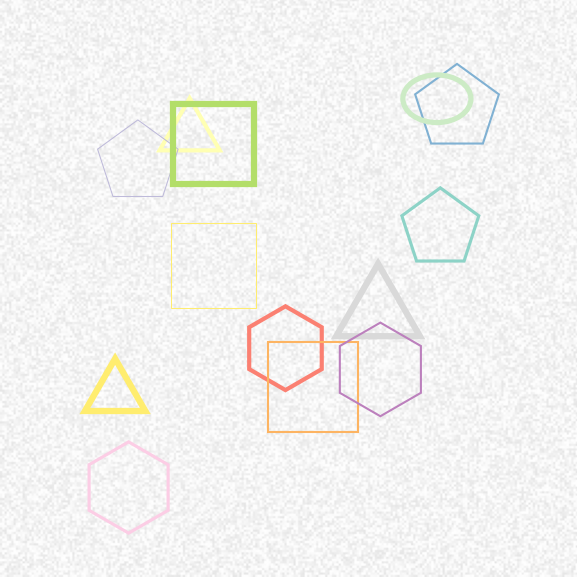[{"shape": "pentagon", "thickness": 1.5, "radius": 0.35, "center": [0.762, 0.604]}, {"shape": "triangle", "thickness": 2, "radius": 0.3, "center": [0.328, 0.769]}, {"shape": "pentagon", "thickness": 0.5, "radius": 0.37, "center": [0.239, 0.718]}, {"shape": "hexagon", "thickness": 2, "radius": 0.36, "center": [0.494, 0.396]}, {"shape": "pentagon", "thickness": 1, "radius": 0.38, "center": [0.791, 0.812]}, {"shape": "square", "thickness": 1, "radius": 0.39, "center": [0.542, 0.329]}, {"shape": "square", "thickness": 3, "radius": 0.35, "center": [0.37, 0.75]}, {"shape": "hexagon", "thickness": 1.5, "radius": 0.39, "center": [0.223, 0.155]}, {"shape": "triangle", "thickness": 3, "radius": 0.42, "center": [0.655, 0.459]}, {"shape": "hexagon", "thickness": 1, "radius": 0.41, "center": [0.659, 0.359]}, {"shape": "oval", "thickness": 2.5, "radius": 0.29, "center": [0.757, 0.828]}, {"shape": "square", "thickness": 0.5, "radius": 0.37, "center": [0.369, 0.539]}, {"shape": "triangle", "thickness": 3, "radius": 0.3, "center": [0.199, 0.318]}]